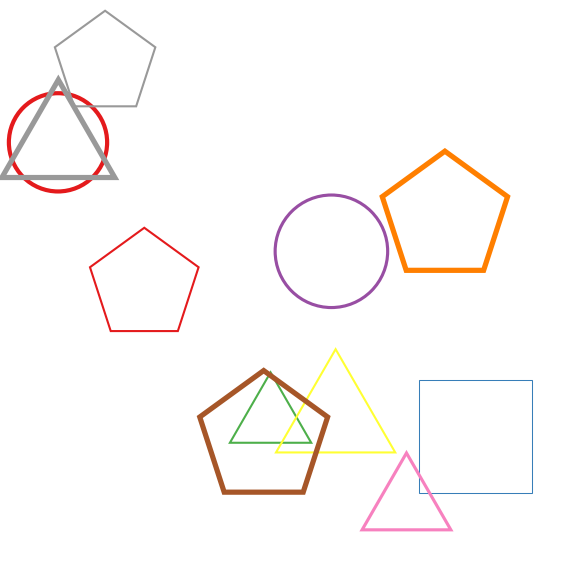[{"shape": "circle", "thickness": 2, "radius": 0.43, "center": [0.1, 0.753]}, {"shape": "pentagon", "thickness": 1, "radius": 0.49, "center": [0.25, 0.506]}, {"shape": "square", "thickness": 0.5, "radius": 0.49, "center": [0.824, 0.244]}, {"shape": "triangle", "thickness": 1, "radius": 0.41, "center": [0.469, 0.273]}, {"shape": "circle", "thickness": 1.5, "radius": 0.49, "center": [0.574, 0.564]}, {"shape": "pentagon", "thickness": 2.5, "radius": 0.57, "center": [0.77, 0.623]}, {"shape": "triangle", "thickness": 1, "radius": 0.6, "center": [0.581, 0.275]}, {"shape": "pentagon", "thickness": 2.5, "radius": 0.58, "center": [0.457, 0.241]}, {"shape": "triangle", "thickness": 1.5, "radius": 0.44, "center": [0.704, 0.126]}, {"shape": "pentagon", "thickness": 1, "radius": 0.46, "center": [0.182, 0.889]}, {"shape": "triangle", "thickness": 2.5, "radius": 0.56, "center": [0.101, 0.748]}]